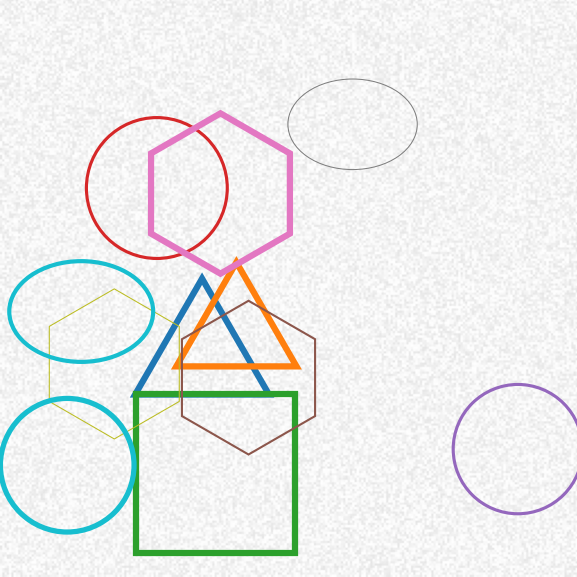[{"shape": "triangle", "thickness": 3, "radius": 0.67, "center": [0.35, 0.383]}, {"shape": "triangle", "thickness": 3, "radius": 0.6, "center": [0.409, 0.425]}, {"shape": "square", "thickness": 3, "radius": 0.69, "center": [0.373, 0.179]}, {"shape": "circle", "thickness": 1.5, "radius": 0.61, "center": [0.272, 0.674]}, {"shape": "circle", "thickness": 1.5, "radius": 0.56, "center": [0.897, 0.221]}, {"shape": "hexagon", "thickness": 1, "radius": 0.67, "center": [0.43, 0.345]}, {"shape": "hexagon", "thickness": 3, "radius": 0.69, "center": [0.382, 0.664]}, {"shape": "oval", "thickness": 0.5, "radius": 0.56, "center": [0.611, 0.784]}, {"shape": "hexagon", "thickness": 0.5, "radius": 0.65, "center": [0.198, 0.369]}, {"shape": "oval", "thickness": 2, "radius": 0.62, "center": [0.141, 0.46]}, {"shape": "circle", "thickness": 2.5, "radius": 0.58, "center": [0.116, 0.194]}]